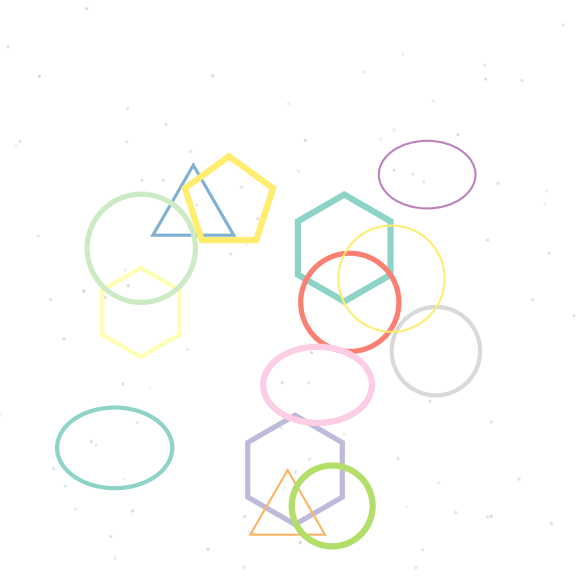[{"shape": "hexagon", "thickness": 3, "radius": 0.46, "center": [0.596, 0.57]}, {"shape": "oval", "thickness": 2, "radius": 0.5, "center": [0.199, 0.224]}, {"shape": "hexagon", "thickness": 2, "radius": 0.39, "center": [0.244, 0.458]}, {"shape": "hexagon", "thickness": 2.5, "radius": 0.47, "center": [0.511, 0.186]}, {"shape": "circle", "thickness": 2.5, "radius": 0.43, "center": [0.606, 0.476]}, {"shape": "triangle", "thickness": 1.5, "radius": 0.4, "center": [0.335, 0.632]}, {"shape": "triangle", "thickness": 1, "radius": 0.37, "center": [0.498, 0.111]}, {"shape": "circle", "thickness": 3, "radius": 0.35, "center": [0.575, 0.123]}, {"shape": "oval", "thickness": 3, "radius": 0.47, "center": [0.55, 0.333]}, {"shape": "circle", "thickness": 2, "radius": 0.38, "center": [0.755, 0.391]}, {"shape": "oval", "thickness": 1, "radius": 0.42, "center": [0.74, 0.697]}, {"shape": "circle", "thickness": 2.5, "radius": 0.47, "center": [0.245, 0.569]}, {"shape": "pentagon", "thickness": 3, "radius": 0.4, "center": [0.396, 0.648]}, {"shape": "circle", "thickness": 1, "radius": 0.46, "center": [0.678, 0.517]}]